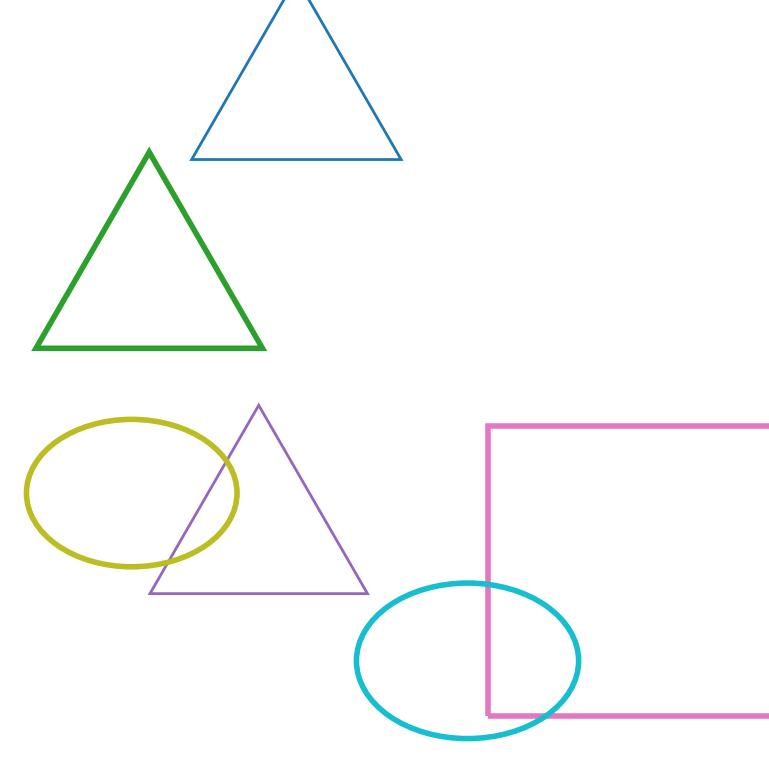[{"shape": "triangle", "thickness": 1, "radius": 0.79, "center": [0.385, 0.871]}, {"shape": "triangle", "thickness": 2, "radius": 0.85, "center": [0.194, 0.633]}, {"shape": "triangle", "thickness": 1, "radius": 0.82, "center": [0.336, 0.311]}, {"shape": "square", "thickness": 2, "radius": 0.94, "center": [0.822, 0.258]}, {"shape": "oval", "thickness": 2, "radius": 0.68, "center": [0.171, 0.36]}, {"shape": "oval", "thickness": 2, "radius": 0.72, "center": [0.607, 0.142]}]